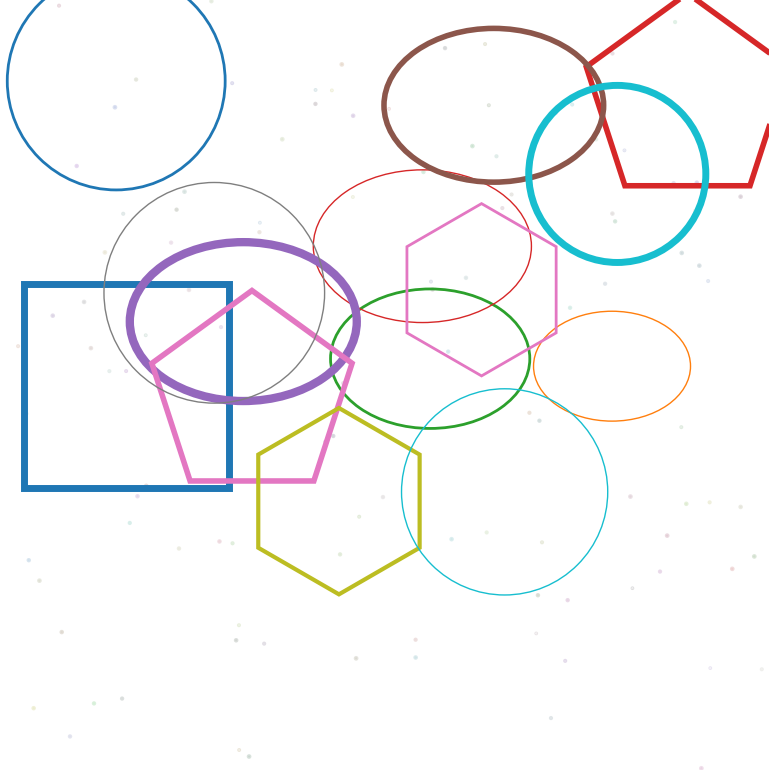[{"shape": "circle", "thickness": 1, "radius": 0.71, "center": [0.151, 0.895]}, {"shape": "square", "thickness": 2.5, "radius": 0.66, "center": [0.164, 0.499]}, {"shape": "oval", "thickness": 0.5, "radius": 0.51, "center": [0.795, 0.524]}, {"shape": "oval", "thickness": 1, "radius": 0.65, "center": [0.559, 0.534]}, {"shape": "pentagon", "thickness": 2, "radius": 0.69, "center": [0.893, 0.871]}, {"shape": "oval", "thickness": 0.5, "radius": 0.71, "center": [0.549, 0.68]}, {"shape": "oval", "thickness": 3, "radius": 0.74, "center": [0.316, 0.582]}, {"shape": "oval", "thickness": 2, "radius": 0.71, "center": [0.641, 0.863]}, {"shape": "hexagon", "thickness": 1, "radius": 0.56, "center": [0.625, 0.624]}, {"shape": "pentagon", "thickness": 2, "radius": 0.68, "center": [0.327, 0.486]}, {"shape": "circle", "thickness": 0.5, "radius": 0.72, "center": [0.278, 0.62]}, {"shape": "hexagon", "thickness": 1.5, "radius": 0.6, "center": [0.44, 0.349]}, {"shape": "circle", "thickness": 2.5, "radius": 0.57, "center": [0.802, 0.774]}, {"shape": "circle", "thickness": 0.5, "radius": 0.67, "center": [0.655, 0.361]}]